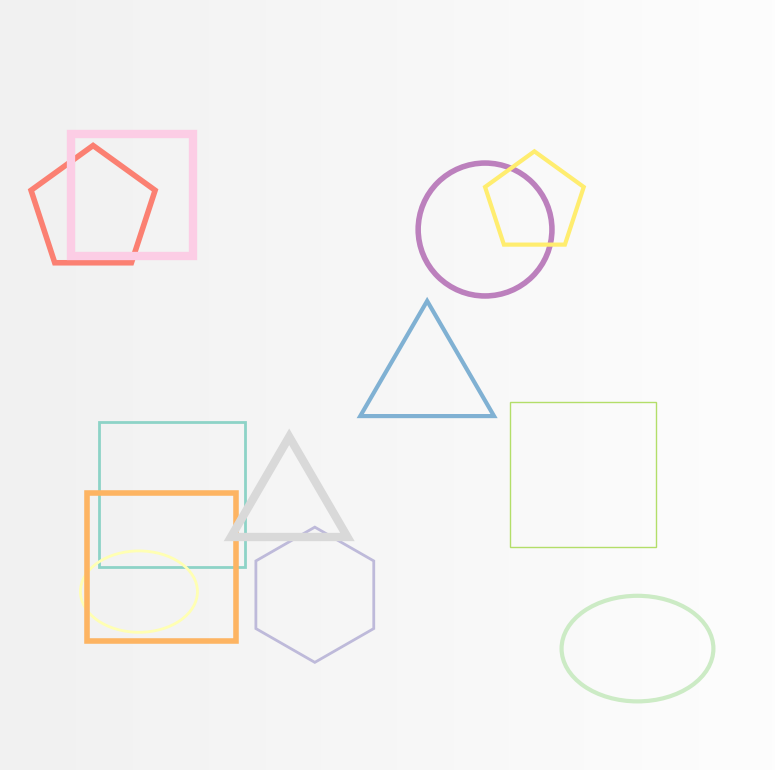[{"shape": "square", "thickness": 1, "radius": 0.47, "center": [0.221, 0.358]}, {"shape": "oval", "thickness": 1, "radius": 0.38, "center": [0.179, 0.232]}, {"shape": "hexagon", "thickness": 1, "radius": 0.44, "center": [0.406, 0.228]}, {"shape": "pentagon", "thickness": 2, "radius": 0.42, "center": [0.12, 0.727]}, {"shape": "triangle", "thickness": 1.5, "radius": 0.5, "center": [0.551, 0.509]}, {"shape": "square", "thickness": 2, "radius": 0.48, "center": [0.208, 0.264]}, {"shape": "square", "thickness": 0.5, "radius": 0.47, "center": [0.752, 0.384]}, {"shape": "square", "thickness": 3, "radius": 0.39, "center": [0.17, 0.747]}, {"shape": "triangle", "thickness": 3, "radius": 0.43, "center": [0.373, 0.346]}, {"shape": "circle", "thickness": 2, "radius": 0.43, "center": [0.626, 0.702]}, {"shape": "oval", "thickness": 1.5, "radius": 0.49, "center": [0.823, 0.158]}, {"shape": "pentagon", "thickness": 1.5, "radius": 0.33, "center": [0.69, 0.736]}]